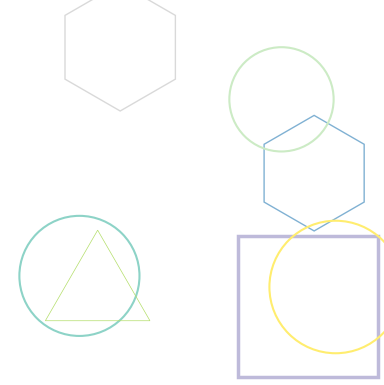[{"shape": "circle", "thickness": 1.5, "radius": 0.78, "center": [0.206, 0.283]}, {"shape": "square", "thickness": 2.5, "radius": 0.91, "center": [0.8, 0.204]}, {"shape": "hexagon", "thickness": 1, "radius": 0.75, "center": [0.816, 0.55]}, {"shape": "triangle", "thickness": 0.5, "radius": 0.78, "center": [0.254, 0.245]}, {"shape": "hexagon", "thickness": 1, "radius": 0.83, "center": [0.312, 0.877]}, {"shape": "circle", "thickness": 1.5, "radius": 0.68, "center": [0.731, 0.742]}, {"shape": "circle", "thickness": 1.5, "radius": 0.86, "center": [0.872, 0.255]}]